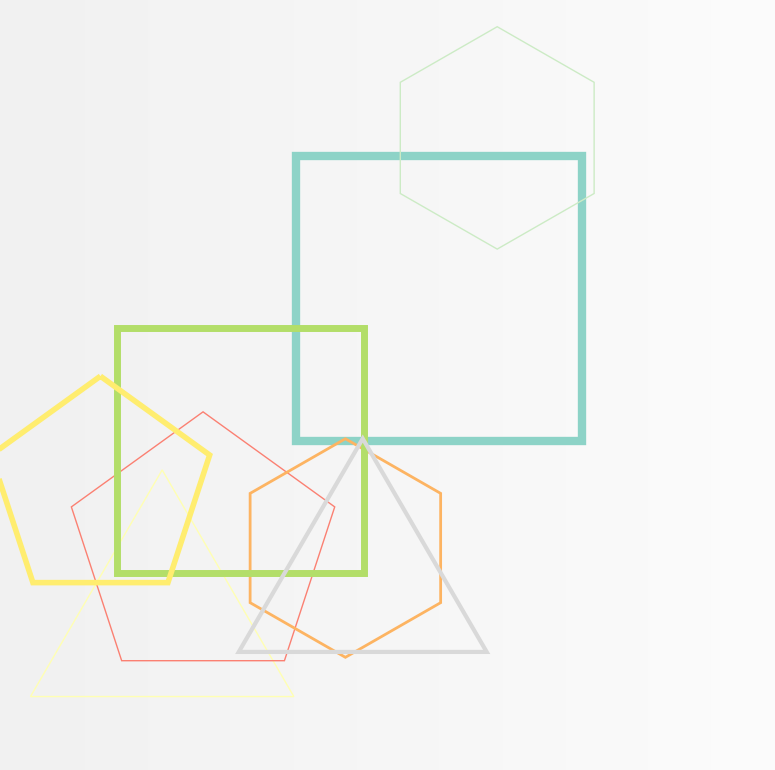[{"shape": "square", "thickness": 3, "radius": 0.92, "center": [0.566, 0.612]}, {"shape": "triangle", "thickness": 0.5, "radius": 0.98, "center": [0.209, 0.193]}, {"shape": "pentagon", "thickness": 0.5, "radius": 0.89, "center": [0.262, 0.286]}, {"shape": "hexagon", "thickness": 1, "radius": 0.71, "center": [0.446, 0.288]}, {"shape": "square", "thickness": 2.5, "radius": 0.8, "center": [0.31, 0.415]}, {"shape": "triangle", "thickness": 1.5, "radius": 0.92, "center": [0.468, 0.246]}, {"shape": "hexagon", "thickness": 0.5, "radius": 0.72, "center": [0.642, 0.821]}, {"shape": "pentagon", "thickness": 2, "radius": 0.74, "center": [0.13, 0.363]}]